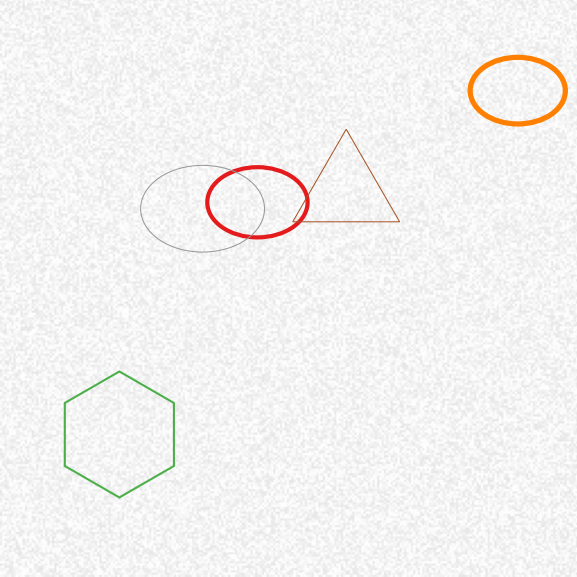[{"shape": "oval", "thickness": 2, "radius": 0.43, "center": [0.446, 0.649]}, {"shape": "hexagon", "thickness": 1, "radius": 0.55, "center": [0.207, 0.247]}, {"shape": "oval", "thickness": 2.5, "radius": 0.41, "center": [0.897, 0.842]}, {"shape": "triangle", "thickness": 0.5, "radius": 0.53, "center": [0.599, 0.669]}, {"shape": "oval", "thickness": 0.5, "radius": 0.54, "center": [0.351, 0.638]}]